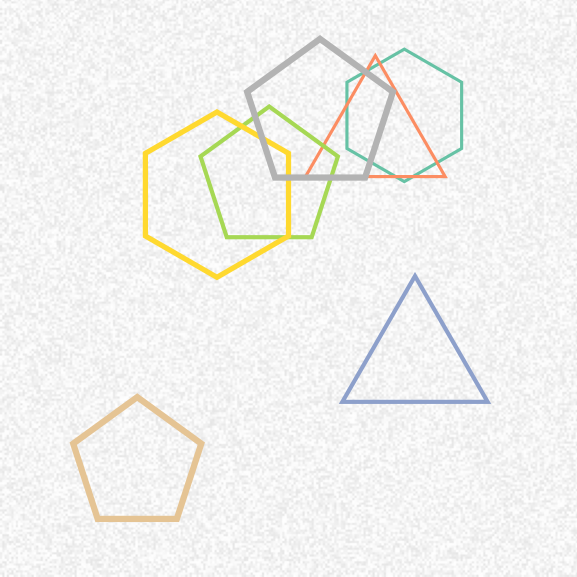[{"shape": "hexagon", "thickness": 1.5, "radius": 0.57, "center": [0.7, 0.799]}, {"shape": "triangle", "thickness": 1.5, "radius": 0.7, "center": [0.65, 0.763]}, {"shape": "triangle", "thickness": 2, "radius": 0.73, "center": [0.719, 0.376]}, {"shape": "pentagon", "thickness": 2, "radius": 0.63, "center": [0.466, 0.69]}, {"shape": "hexagon", "thickness": 2.5, "radius": 0.72, "center": [0.376, 0.662]}, {"shape": "pentagon", "thickness": 3, "radius": 0.58, "center": [0.238, 0.195]}, {"shape": "pentagon", "thickness": 3, "radius": 0.66, "center": [0.554, 0.799]}]